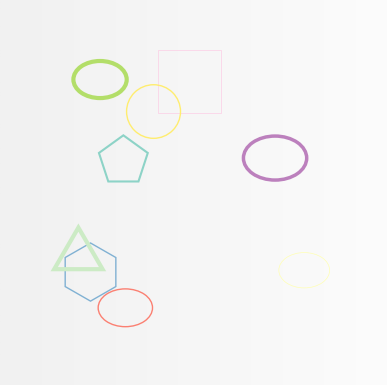[{"shape": "pentagon", "thickness": 1.5, "radius": 0.33, "center": [0.318, 0.582]}, {"shape": "oval", "thickness": 0.5, "radius": 0.33, "center": [0.785, 0.298]}, {"shape": "oval", "thickness": 1, "radius": 0.35, "center": [0.323, 0.201]}, {"shape": "hexagon", "thickness": 1, "radius": 0.38, "center": [0.234, 0.293]}, {"shape": "oval", "thickness": 3, "radius": 0.34, "center": [0.258, 0.793]}, {"shape": "square", "thickness": 0.5, "radius": 0.41, "center": [0.489, 0.789]}, {"shape": "oval", "thickness": 2.5, "radius": 0.41, "center": [0.71, 0.589]}, {"shape": "triangle", "thickness": 3, "radius": 0.36, "center": [0.202, 0.337]}, {"shape": "circle", "thickness": 1, "radius": 0.35, "center": [0.396, 0.71]}]